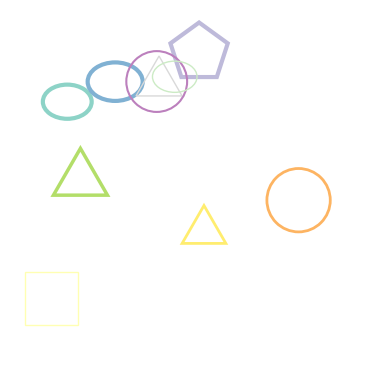[{"shape": "oval", "thickness": 3, "radius": 0.32, "center": [0.175, 0.736]}, {"shape": "square", "thickness": 1, "radius": 0.34, "center": [0.134, 0.225]}, {"shape": "pentagon", "thickness": 3, "radius": 0.39, "center": [0.517, 0.863]}, {"shape": "oval", "thickness": 3, "radius": 0.36, "center": [0.299, 0.788]}, {"shape": "circle", "thickness": 2, "radius": 0.41, "center": [0.776, 0.48]}, {"shape": "triangle", "thickness": 2.5, "radius": 0.4, "center": [0.209, 0.534]}, {"shape": "triangle", "thickness": 1, "radius": 0.35, "center": [0.413, 0.785]}, {"shape": "circle", "thickness": 1.5, "radius": 0.39, "center": [0.407, 0.788]}, {"shape": "oval", "thickness": 1, "radius": 0.29, "center": [0.454, 0.801]}, {"shape": "triangle", "thickness": 2, "radius": 0.33, "center": [0.53, 0.401]}]